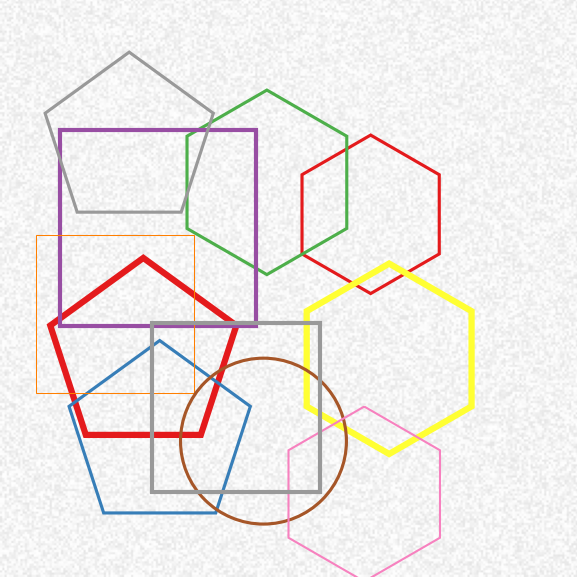[{"shape": "hexagon", "thickness": 1.5, "radius": 0.69, "center": [0.642, 0.628]}, {"shape": "pentagon", "thickness": 3, "radius": 0.85, "center": [0.248, 0.383]}, {"shape": "pentagon", "thickness": 1.5, "radius": 0.83, "center": [0.277, 0.244]}, {"shape": "hexagon", "thickness": 1.5, "radius": 0.8, "center": [0.462, 0.683]}, {"shape": "square", "thickness": 2, "radius": 0.85, "center": [0.274, 0.605]}, {"shape": "square", "thickness": 0.5, "radius": 0.69, "center": [0.199, 0.455]}, {"shape": "hexagon", "thickness": 3, "radius": 0.82, "center": [0.674, 0.378]}, {"shape": "circle", "thickness": 1.5, "radius": 0.72, "center": [0.456, 0.235]}, {"shape": "hexagon", "thickness": 1, "radius": 0.76, "center": [0.631, 0.144]}, {"shape": "square", "thickness": 2, "radius": 0.73, "center": [0.409, 0.294]}, {"shape": "pentagon", "thickness": 1.5, "radius": 0.77, "center": [0.224, 0.756]}]